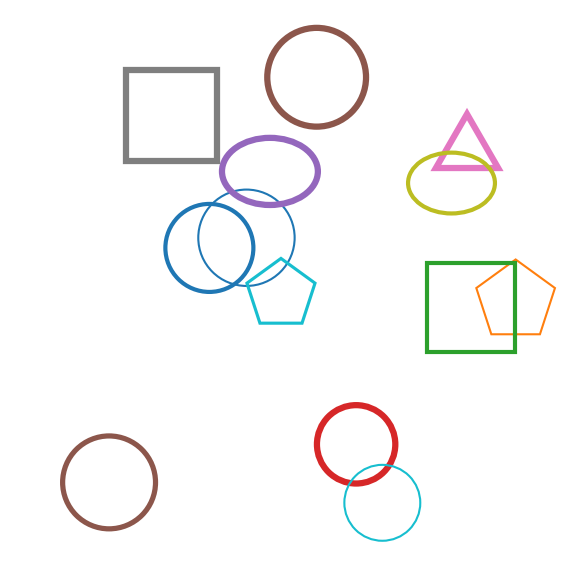[{"shape": "circle", "thickness": 1, "radius": 0.42, "center": [0.427, 0.587]}, {"shape": "circle", "thickness": 2, "radius": 0.38, "center": [0.363, 0.57]}, {"shape": "pentagon", "thickness": 1, "radius": 0.36, "center": [0.893, 0.478]}, {"shape": "square", "thickness": 2, "radius": 0.38, "center": [0.816, 0.466]}, {"shape": "circle", "thickness": 3, "radius": 0.34, "center": [0.617, 0.23]}, {"shape": "oval", "thickness": 3, "radius": 0.42, "center": [0.467, 0.702]}, {"shape": "circle", "thickness": 2.5, "radius": 0.4, "center": [0.189, 0.164]}, {"shape": "circle", "thickness": 3, "radius": 0.43, "center": [0.548, 0.865]}, {"shape": "triangle", "thickness": 3, "radius": 0.31, "center": [0.809, 0.739]}, {"shape": "square", "thickness": 3, "radius": 0.39, "center": [0.297, 0.799]}, {"shape": "oval", "thickness": 2, "radius": 0.38, "center": [0.782, 0.682]}, {"shape": "circle", "thickness": 1, "radius": 0.33, "center": [0.662, 0.128]}, {"shape": "pentagon", "thickness": 1.5, "radius": 0.31, "center": [0.487, 0.49]}]